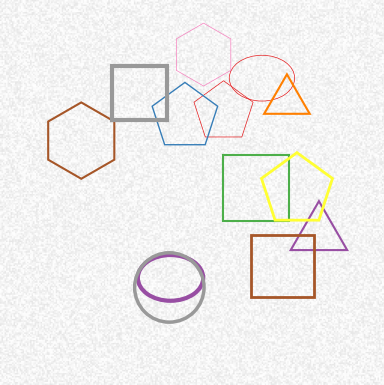[{"shape": "pentagon", "thickness": 0.5, "radius": 0.4, "center": [0.581, 0.71]}, {"shape": "oval", "thickness": 0.5, "radius": 0.42, "center": [0.68, 0.797]}, {"shape": "pentagon", "thickness": 1, "radius": 0.45, "center": [0.48, 0.696]}, {"shape": "square", "thickness": 1.5, "radius": 0.43, "center": [0.665, 0.512]}, {"shape": "oval", "thickness": 3, "radius": 0.42, "center": [0.443, 0.278]}, {"shape": "triangle", "thickness": 1.5, "radius": 0.42, "center": [0.828, 0.393]}, {"shape": "triangle", "thickness": 1.5, "radius": 0.34, "center": [0.745, 0.739]}, {"shape": "pentagon", "thickness": 2, "radius": 0.48, "center": [0.771, 0.507]}, {"shape": "square", "thickness": 2, "radius": 0.41, "center": [0.734, 0.309]}, {"shape": "hexagon", "thickness": 1.5, "radius": 0.5, "center": [0.211, 0.635]}, {"shape": "hexagon", "thickness": 0.5, "radius": 0.41, "center": [0.529, 0.858]}, {"shape": "circle", "thickness": 2.5, "radius": 0.45, "center": [0.44, 0.253]}, {"shape": "square", "thickness": 3, "radius": 0.36, "center": [0.362, 0.758]}]